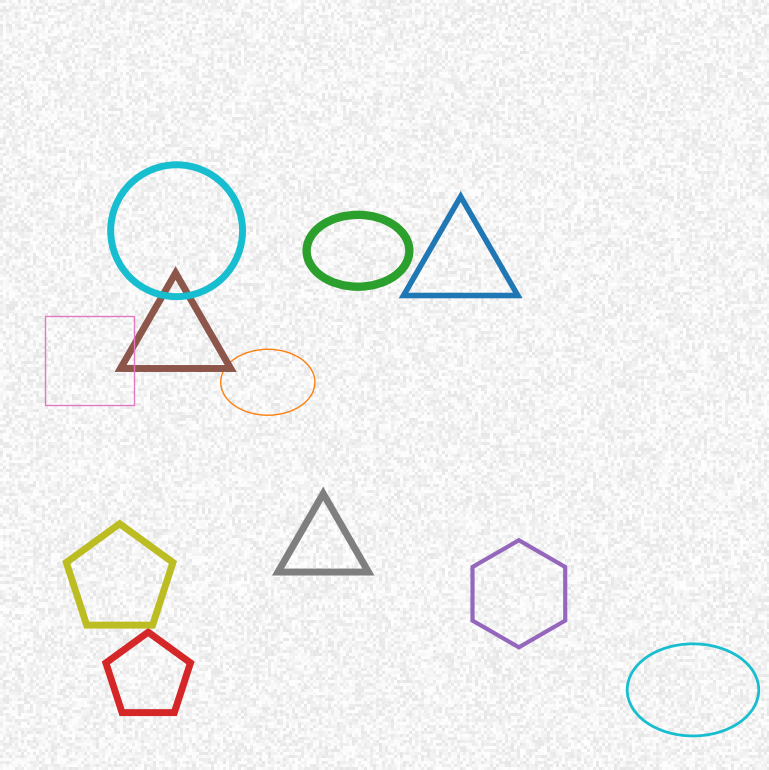[{"shape": "triangle", "thickness": 2, "radius": 0.43, "center": [0.598, 0.659]}, {"shape": "oval", "thickness": 0.5, "radius": 0.31, "center": [0.348, 0.504]}, {"shape": "oval", "thickness": 3, "radius": 0.33, "center": [0.465, 0.674]}, {"shape": "pentagon", "thickness": 2.5, "radius": 0.29, "center": [0.192, 0.121]}, {"shape": "hexagon", "thickness": 1.5, "radius": 0.35, "center": [0.674, 0.229]}, {"shape": "triangle", "thickness": 2.5, "radius": 0.41, "center": [0.228, 0.563]}, {"shape": "square", "thickness": 0.5, "radius": 0.29, "center": [0.117, 0.532]}, {"shape": "triangle", "thickness": 2.5, "radius": 0.34, "center": [0.42, 0.291]}, {"shape": "pentagon", "thickness": 2.5, "radius": 0.36, "center": [0.155, 0.247]}, {"shape": "oval", "thickness": 1, "radius": 0.43, "center": [0.9, 0.104]}, {"shape": "circle", "thickness": 2.5, "radius": 0.43, "center": [0.229, 0.7]}]